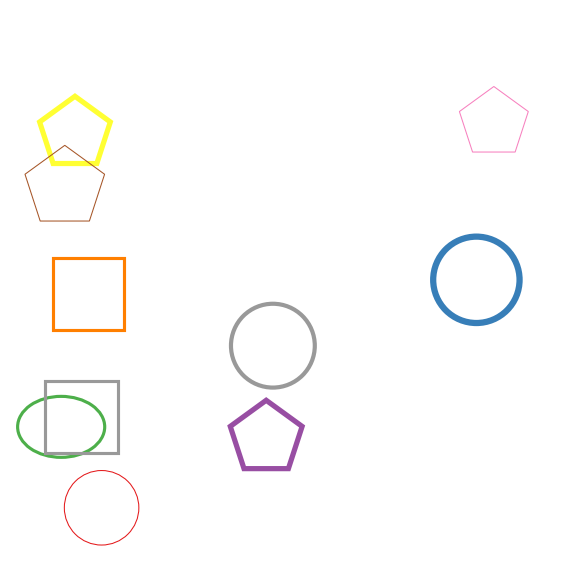[{"shape": "circle", "thickness": 0.5, "radius": 0.32, "center": [0.176, 0.12]}, {"shape": "circle", "thickness": 3, "radius": 0.37, "center": [0.825, 0.515]}, {"shape": "oval", "thickness": 1.5, "radius": 0.38, "center": [0.106, 0.26]}, {"shape": "pentagon", "thickness": 2.5, "radius": 0.33, "center": [0.461, 0.241]}, {"shape": "square", "thickness": 1.5, "radius": 0.31, "center": [0.154, 0.49]}, {"shape": "pentagon", "thickness": 2.5, "radius": 0.32, "center": [0.13, 0.768]}, {"shape": "pentagon", "thickness": 0.5, "radius": 0.36, "center": [0.112, 0.675]}, {"shape": "pentagon", "thickness": 0.5, "radius": 0.31, "center": [0.855, 0.787]}, {"shape": "circle", "thickness": 2, "radius": 0.36, "center": [0.473, 0.401]}, {"shape": "square", "thickness": 1.5, "radius": 0.31, "center": [0.141, 0.277]}]